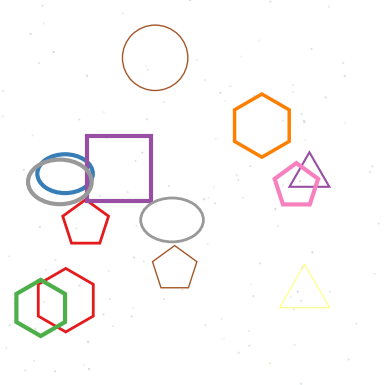[{"shape": "hexagon", "thickness": 2, "radius": 0.41, "center": [0.171, 0.22]}, {"shape": "pentagon", "thickness": 2, "radius": 0.31, "center": [0.222, 0.419]}, {"shape": "oval", "thickness": 3, "radius": 0.36, "center": [0.169, 0.549]}, {"shape": "hexagon", "thickness": 3, "radius": 0.36, "center": [0.106, 0.2]}, {"shape": "triangle", "thickness": 1.5, "radius": 0.3, "center": [0.804, 0.545]}, {"shape": "square", "thickness": 3, "radius": 0.42, "center": [0.309, 0.562]}, {"shape": "hexagon", "thickness": 2.5, "radius": 0.41, "center": [0.68, 0.674]}, {"shape": "triangle", "thickness": 0.5, "radius": 0.38, "center": [0.791, 0.238]}, {"shape": "circle", "thickness": 1, "radius": 0.42, "center": [0.403, 0.85]}, {"shape": "pentagon", "thickness": 1, "radius": 0.3, "center": [0.454, 0.302]}, {"shape": "pentagon", "thickness": 3, "radius": 0.3, "center": [0.77, 0.517]}, {"shape": "oval", "thickness": 2, "radius": 0.41, "center": [0.447, 0.429]}, {"shape": "oval", "thickness": 3, "radius": 0.41, "center": [0.155, 0.528]}]